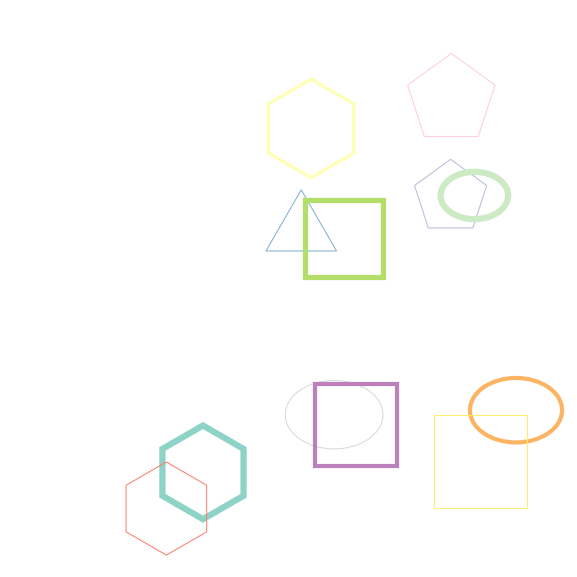[{"shape": "hexagon", "thickness": 3, "radius": 0.41, "center": [0.351, 0.181]}, {"shape": "hexagon", "thickness": 1.5, "radius": 0.43, "center": [0.539, 0.777]}, {"shape": "pentagon", "thickness": 0.5, "radius": 0.33, "center": [0.78, 0.658]}, {"shape": "hexagon", "thickness": 0.5, "radius": 0.4, "center": [0.288, 0.119]}, {"shape": "triangle", "thickness": 0.5, "radius": 0.35, "center": [0.522, 0.6]}, {"shape": "oval", "thickness": 2, "radius": 0.4, "center": [0.894, 0.289]}, {"shape": "square", "thickness": 2.5, "radius": 0.34, "center": [0.596, 0.586]}, {"shape": "pentagon", "thickness": 0.5, "radius": 0.4, "center": [0.781, 0.827]}, {"shape": "oval", "thickness": 0.5, "radius": 0.42, "center": [0.579, 0.281]}, {"shape": "square", "thickness": 2, "radius": 0.35, "center": [0.616, 0.264]}, {"shape": "oval", "thickness": 3, "radius": 0.29, "center": [0.821, 0.661]}, {"shape": "square", "thickness": 0.5, "radius": 0.4, "center": [0.832, 0.2]}]